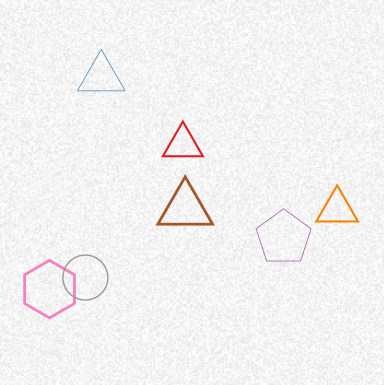[{"shape": "triangle", "thickness": 1.5, "radius": 0.3, "center": [0.475, 0.624]}, {"shape": "triangle", "thickness": 0.5, "radius": 0.36, "center": [0.263, 0.8]}, {"shape": "pentagon", "thickness": 0.5, "radius": 0.38, "center": [0.737, 0.383]}, {"shape": "triangle", "thickness": 1.5, "radius": 0.31, "center": [0.876, 0.456]}, {"shape": "triangle", "thickness": 2, "radius": 0.41, "center": [0.481, 0.459]}, {"shape": "hexagon", "thickness": 2, "radius": 0.37, "center": [0.129, 0.249]}, {"shape": "circle", "thickness": 1, "radius": 0.29, "center": [0.222, 0.279]}]